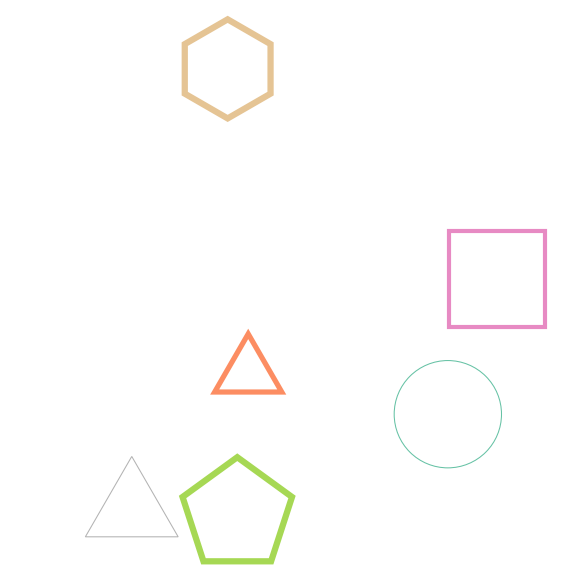[{"shape": "circle", "thickness": 0.5, "radius": 0.46, "center": [0.775, 0.282]}, {"shape": "triangle", "thickness": 2.5, "radius": 0.34, "center": [0.43, 0.354]}, {"shape": "square", "thickness": 2, "radius": 0.42, "center": [0.861, 0.516]}, {"shape": "pentagon", "thickness": 3, "radius": 0.5, "center": [0.411, 0.108]}, {"shape": "hexagon", "thickness": 3, "radius": 0.43, "center": [0.394, 0.88]}, {"shape": "triangle", "thickness": 0.5, "radius": 0.46, "center": [0.228, 0.116]}]